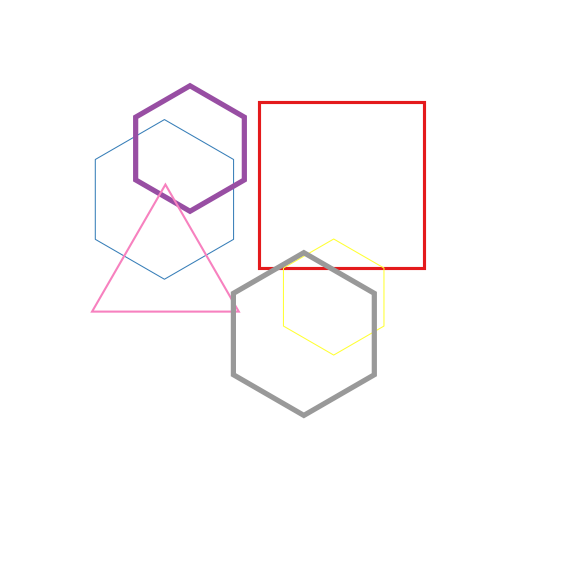[{"shape": "square", "thickness": 1.5, "radius": 0.72, "center": [0.591, 0.679]}, {"shape": "hexagon", "thickness": 0.5, "radius": 0.69, "center": [0.285, 0.654]}, {"shape": "hexagon", "thickness": 2.5, "radius": 0.54, "center": [0.329, 0.742]}, {"shape": "hexagon", "thickness": 0.5, "radius": 0.5, "center": [0.578, 0.485]}, {"shape": "triangle", "thickness": 1, "radius": 0.73, "center": [0.286, 0.533]}, {"shape": "hexagon", "thickness": 2.5, "radius": 0.7, "center": [0.526, 0.421]}]